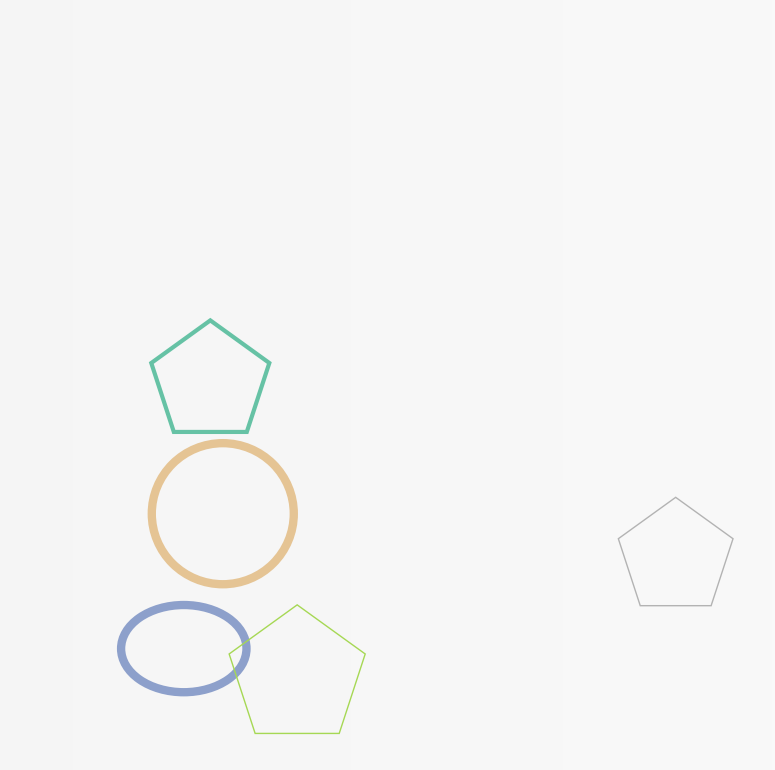[{"shape": "pentagon", "thickness": 1.5, "radius": 0.4, "center": [0.271, 0.504]}, {"shape": "oval", "thickness": 3, "radius": 0.4, "center": [0.237, 0.158]}, {"shape": "pentagon", "thickness": 0.5, "radius": 0.46, "center": [0.383, 0.122]}, {"shape": "circle", "thickness": 3, "radius": 0.46, "center": [0.287, 0.333]}, {"shape": "pentagon", "thickness": 0.5, "radius": 0.39, "center": [0.872, 0.276]}]